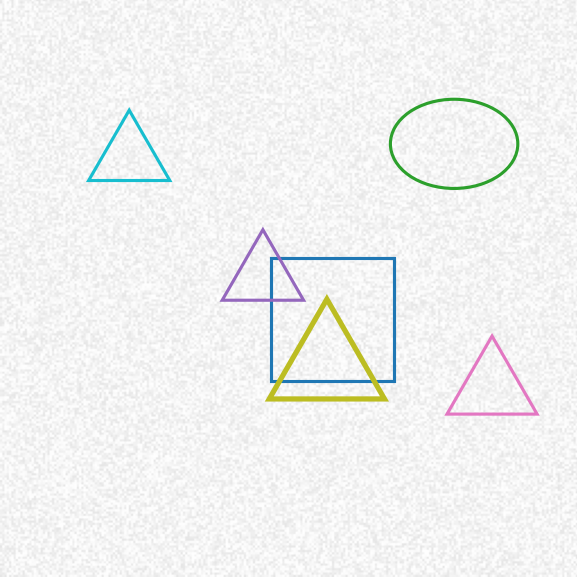[{"shape": "square", "thickness": 1.5, "radius": 0.53, "center": [0.575, 0.446]}, {"shape": "oval", "thickness": 1.5, "radius": 0.55, "center": [0.786, 0.75]}, {"shape": "triangle", "thickness": 1.5, "radius": 0.41, "center": [0.455, 0.52]}, {"shape": "triangle", "thickness": 1.5, "radius": 0.45, "center": [0.852, 0.327]}, {"shape": "triangle", "thickness": 2.5, "radius": 0.58, "center": [0.566, 0.366]}, {"shape": "triangle", "thickness": 1.5, "radius": 0.41, "center": [0.224, 0.727]}]